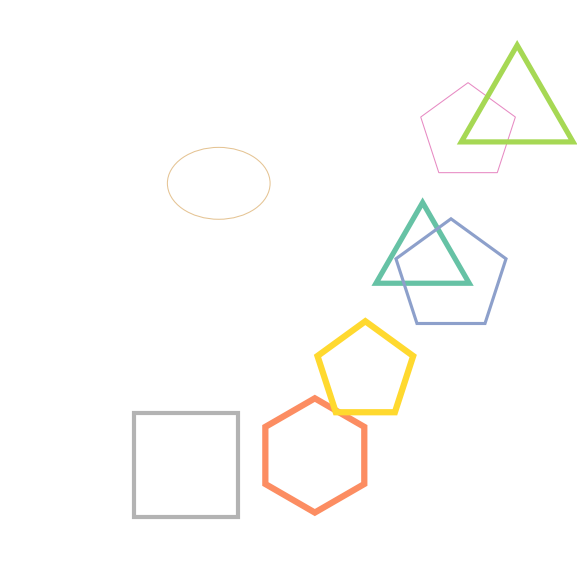[{"shape": "triangle", "thickness": 2.5, "radius": 0.47, "center": [0.732, 0.555]}, {"shape": "hexagon", "thickness": 3, "radius": 0.49, "center": [0.545, 0.211]}, {"shape": "pentagon", "thickness": 1.5, "radius": 0.5, "center": [0.781, 0.52]}, {"shape": "pentagon", "thickness": 0.5, "radius": 0.43, "center": [0.81, 0.77]}, {"shape": "triangle", "thickness": 2.5, "radius": 0.56, "center": [0.896, 0.809]}, {"shape": "pentagon", "thickness": 3, "radius": 0.44, "center": [0.633, 0.356]}, {"shape": "oval", "thickness": 0.5, "radius": 0.44, "center": [0.379, 0.682]}, {"shape": "square", "thickness": 2, "radius": 0.45, "center": [0.322, 0.194]}]